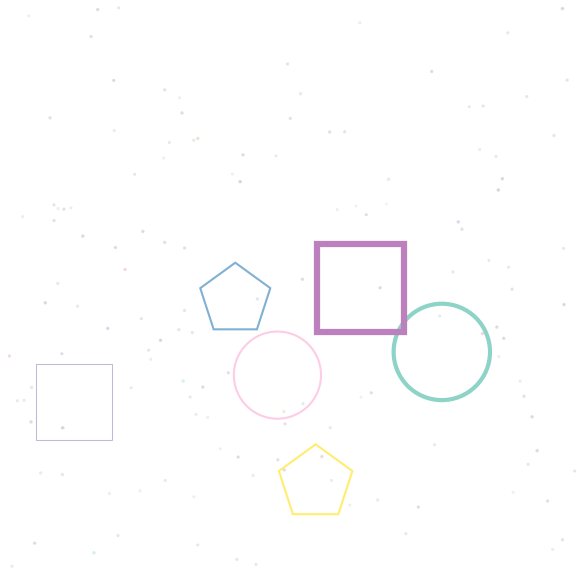[{"shape": "circle", "thickness": 2, "radius": 0.42, "center": [0.765, 0.39]}, {"shape": "square", "thickness": 0.5, "radius": 0.33, "center": [0.128, 0.303]}, {"shape": "pentagon", "thickness": 1, "radius": 0.32, "center": [0.407, 0.48]}, {"shape": "circle", "thickness": 1, "radius": 0.38, "center": [0.48, 0.35]}, {"shape": "square", "thickness": 3, "radius": 0.38, "center": [0.624, 0.501]}, {"shape": "pentagon", "thickness": 1, "radius": 0.33, "center": [0.547, 0.163]}]